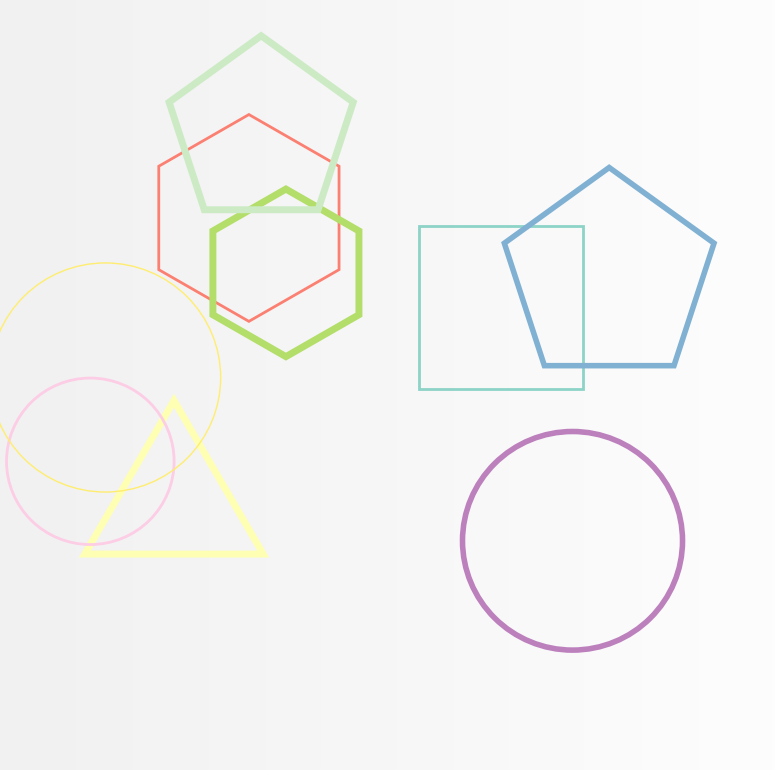[{"shape": "square", "thickness": 1, "radius": 0.53, "center": [0.646, 0.601]}, {"shape": "triangle", "thickness": 2.5, "radius": 0.66, "center": [0.225, 0.347]}, {"shape": "hexagon", "thickness": 1, "radius": 0.67, "center": [0.321, 0.717]}, {"shape": "pentagon", "thickness": 2, "radius": 0.71, "center": [0.786, 0.64]}, {"shape": "hexagon", "thickness": 2.5, "radius": 0.54, "center": [0.369, 0.646]}, {"shape": "circle", "thickness": 1, "radius": 0.54, "center": [0.117, 0.401]}, {"shape": "circle", "thickness": 2, "radius": 0.71, "center": [0.739, 0.298]}, {"shape": "pentagon", "thickness": 2.5, "radius": 0.62, "center": [0.337, 0.829]}, {"shape": "circle", "thickness": 0.5, "radius": 0.74, "center": [0.136, 0.51]}]